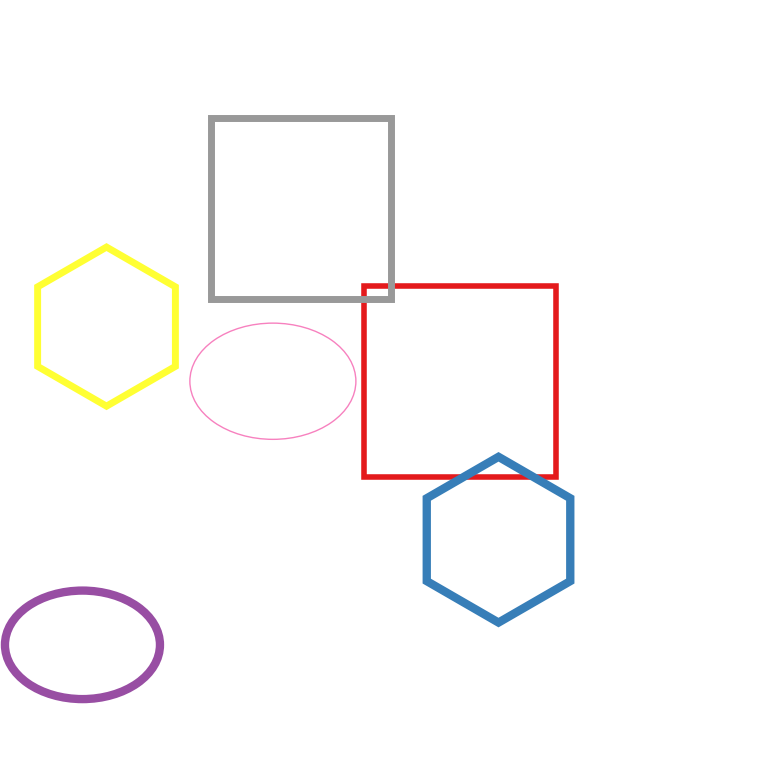[{"shape": "square", "thickness": 2, "radius": 0.62, "center": [0.597, 0.504]}, {"shape": "hexagon", "thickness": 3, "radius": 0.54, "center": [0.647, 0.299]}, {"shape": "oval", "thickness": 3, "radius": 0.5, "center": [0.107, 0.163]}, {"shape": "hexagon", "thickness": 2.5, "radius": 0.52, "center": [0.138, 0.576]}, {"shape": "oval", "thickness": 0.5, "radius": 0.54, "center": [0.354, 0.505]}, {"shape": "square", "thickness": 2.5, "radius": 0.59, "center": [0.391, 0.729]}]